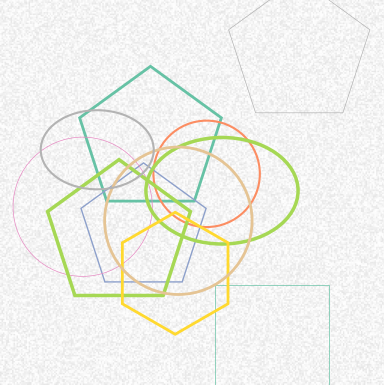[{"shape": "square", "thickness": 0.5, "radius": 0.74, "center": [0.706, 0.112]}, {"shape": "pentagon", "thickness": 2, "radius": 0.97, "center": [0.391, 0.634]}, {"shape": "circle", "thickness": 1.5, "radius": 0.69, "center": [0.537, 0.548]}, {"shape": "pentagon", "thickness": 1, "radius": 0.85, "center": [0.373, 0.406]}, {"shape": "circle", "thickness": 0.5, "radius": 0.9, "center": [0.215, 0.463]}, {"shape": "oval", "thickness": 2.5, "radius": 0.99, "center": [0.577, 0.505]}, {"shape": "pentagon", "thickness": 2.5, "radius": 0.98, "center": [0.309, 0.39]}, {"shape": "hexagon", "thickness": 2, "radius": 0.79, "center": [0.455, 0.29]}, {"shape": "circle", "thickness": 2, "radius": 0.96, "center": [0.463, 0.427]}, {"shape": "oval", "thickness": 1.5, "radius": 0.73, "center": [0.253, 0.611]}, {"shape": "pentagon", "thickness": 0.5, "radius": 0.96, "center": [0.777, 0.863]}]